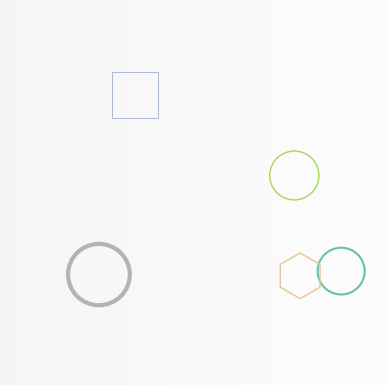[{"shape": "circle", "thickness": 1.5, "radius": 0.3, "center": [0.88, 0.296]}, {"shape": "square", "thickness": 0.5, "radius": 0.3, "center": [0.348, 0.752]}, {"shape": "circle", "thickness": 1, "radius": 0.32, "center": [0.76, 0.544]}, {"shape": "hexagon", "thickness": 1, "radius": 0.3, "center": [0.775, 0.284]}, {"shape": "circle", "thickness": 3, "radius": 0.4, "center": [0.255, 0.287]}]